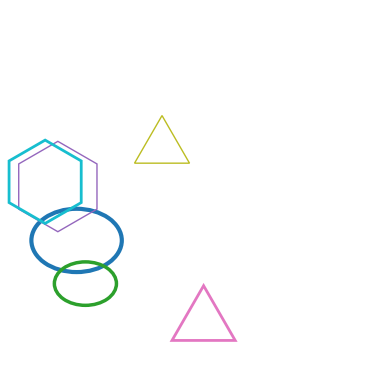[{"shape": "oval", "thickness": 3, "radius": 0.59, "center": [0.199, 0.376]}, {"shape": "oval", "thickness": 2.5, "radius": 0.4, "center": [0.222, 0.263]}, {"shape": "hexagon", "thickness": 1, "radius": 0.59, "center": [0.15, 0.516]}, {"shape": "triangle", "thickness": 2, "radius": 0.47, "center": [0.529, 0.163]}, {"shape": "triangle", "thickness": 1, "radius": 0.41, "center": [0.421, 0.617]}, {"shape": "hexagon", "thickness": 2, "radius": 0.54, "center": [0.117, 0.528]}]